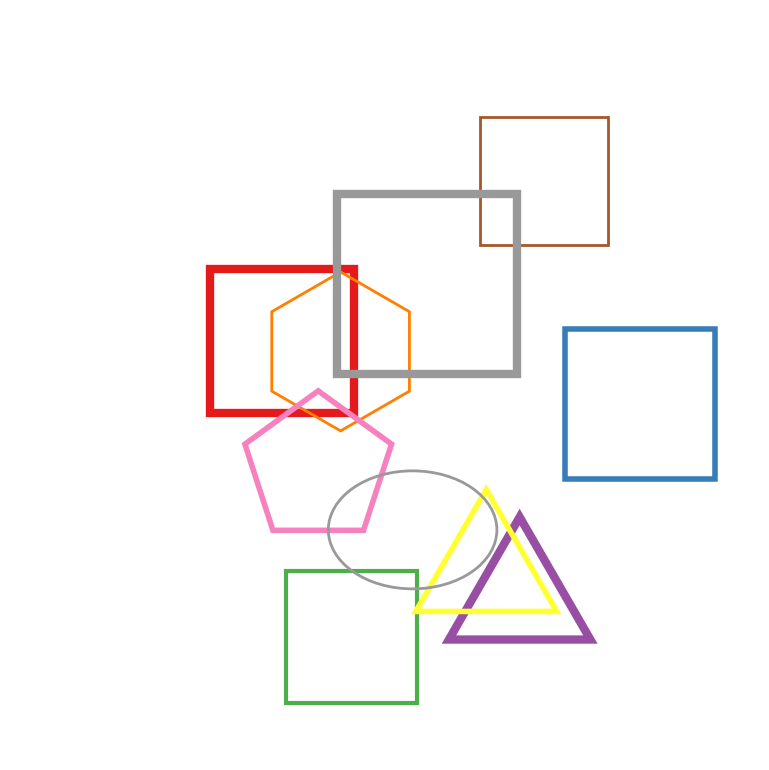[{"shape": "square", "thickness": 3, "radius": 0.47, "center": [0.366, 0.557]}, {"shape": "square", "thickness": 2, "radius": 0.49, "center": [0.831, 0.476]}, {"shape": "square", "thickness": 1.5, "radius": 0.43, "center": [0.456, 0.173]}, {"shape": "triangle", "thickness": 3, "radius": 0.53, "center": [0.675, 0.222]}, {"shape": "hexagon", "thickness": 1, "radius": 0.52, "center": [0.442, 0.544]}, {"shape": "triangle", "thickness": 2, "radius": 0.53, "center": [0.631, 0.259]}, {"shape": "square", "thickness": 1, "radius": 0.42, "center": [0.707, 0.765]}, {"shape": "pentagon", "thickness": 2, "radius": 0.5, "center": [0.413, 0.392]}, {"shape": "square", "thickness": 3, "radius": 0.58, "center": [0.555, 0.631]}, {"shape": "oval", "thickness": 1, "radius": 0.55, "center": [0.536, 0.312]}]